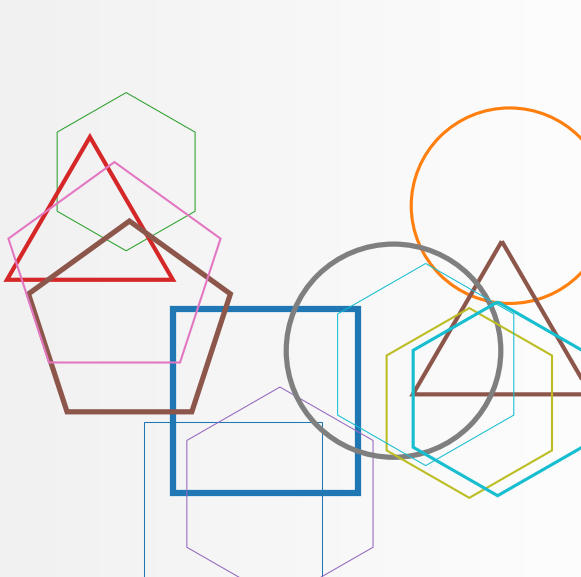[{"shape": "square", "thickness": 0.5, "radius": 0.76, "center": [0.401, 0.116]}, {"shape": "square", "thickness": 3, "radius": 0.8, "center": [0.457, 0.305]}, {"shape": "circle", "thickness": 1.5, "radius": 0.85, "center": [0.877, 0.643]}, {"shape": "hexagon", "thickness": 0.5, "radius": 0.68, "center": [0.217, 0.702]}, {"shape": "triangle", "thickness": 2, "radius": 0.82, "center": [0.155, 0.597]}, {"shape": "hexagon", "thickness": 0.5, "radius": 0.92, "center": [0.482, 0.144]}, {"shape": "pentagon", "thickness": 2.5, "radius": 0.91, "center": [0.223, 0.434]}, {"shape": "triangle", "thickness": 2, "radius": 0.88, "center": [0.863, 0.405]}, {"shape": "pentagon", "thickness": 1, "radius": 0.96, "center": [0.197, 0.527]}, {"shape": "circle", "thickness": 2.5, "radius": 0.92, "center": [0.677, 0.392]}, {"shape": "hexagon", "thickness": 1, "radius": 0.82, "center": [0.807, 0.301]}, {"shape": "hexagon", "thickness": 1.5, "radius": 0.84, "center": [0.856, 0.309]}, {"shape": "hexagon", "thickness": 0.5, "radius": 0.88, "center": [0.732, 0.368]}]